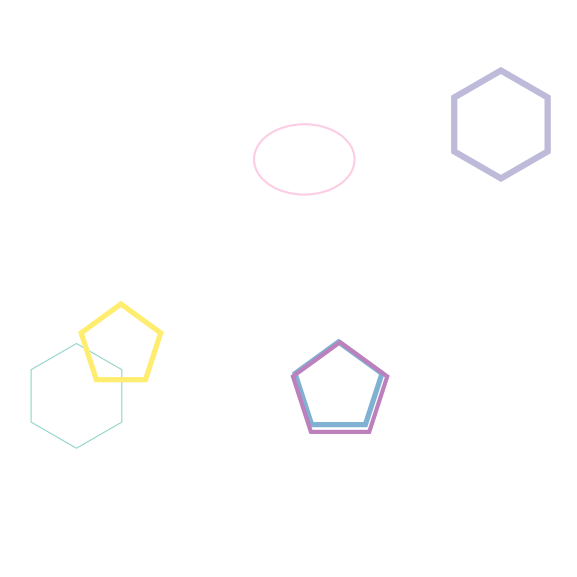[{"shape": "hexagon", "thickness": 0.5, "radius": 0.45, "center": [0.132, 0.314]}, {"shape": "hexagon", "thickness": 3, "radius": 0.47, "center": [0.867, 0.784]}, {"shape": "pentagon", "thickness": 2.5, "radius": 0.4, "center": [0.586, 0.328]}, {"shape": "oval", "thickness": 1, "radius": 0.44, "center": [0.527, 0.723]}, {"shape": "pentagon", "thickness": 2, "radius": 0.43, "center": [0.589, 0.321]}, {"shape": "pentagon", "thickness": 2.5, "radius": 0.36, "center": [0.209, 0.4]}]